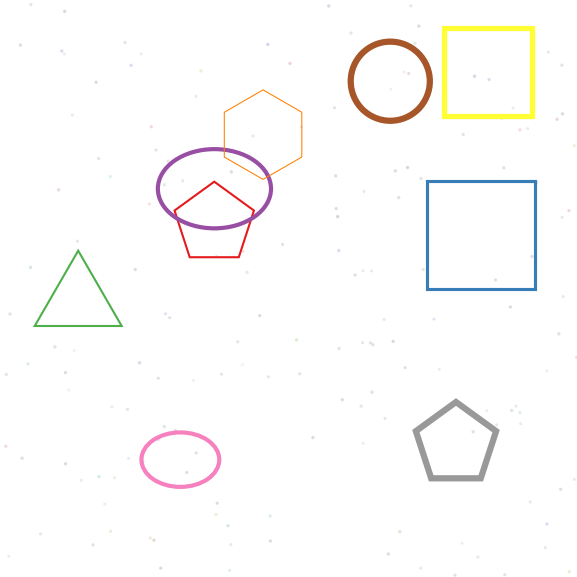[{"shape": "pentagon", "thickness": 1, "radius": 0.36, "center": [0.371, 0.612]}, {"shape": "square", "thickness": 1.5, "radius": 0.47, "center": [0.833, 0.592]}, {"shape": "triangle", "thickness": 1, "radius": 0.43, "center": [0.135, 0.478]}, {"shape": "oval", "thickness": 2, "radius": 0.49, "center": [0.371, 0.672]}, {"shape": "hexagon", "thickness": 0.5, "radius": 0.39, "center": [0.455, 0.766]}, {"shape": "square", "thickness": 2.5, "radius": 0.38, "center": [0.846, 0.875]}, {"shape": "circle", "thickness": 3, "radius": 0.34, "center": [0.676, 0.859]}, {"shape": "oval", "thickness": 2, "radius": 0.34, "center": [0.312, 0.203]}, {"shape": "pentagon", "thickness": 3, "radius": 0.37, "center": [0.79, 0.23]}]